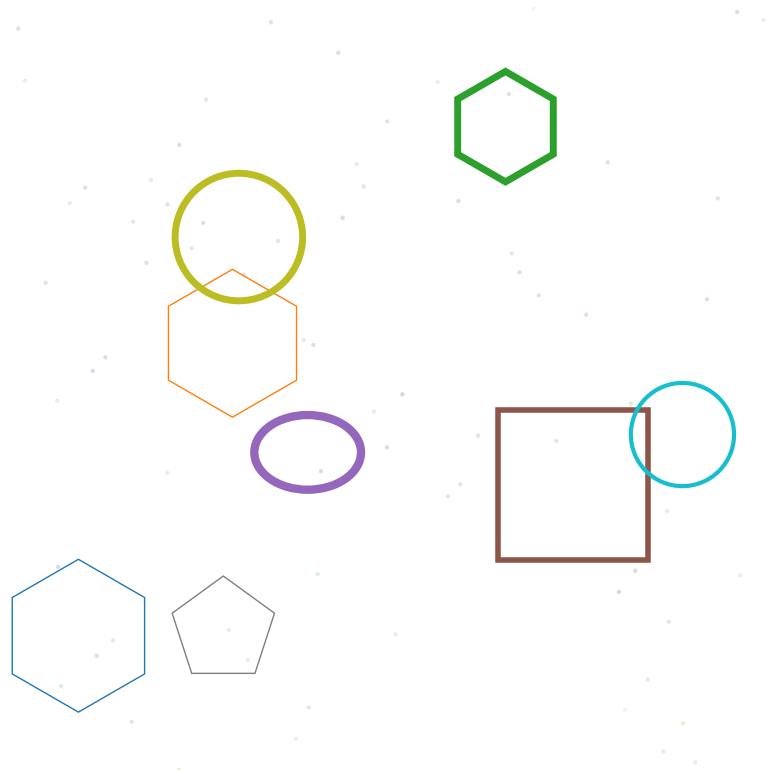[{"shape": "hexagon", "thickness": 0.5, "radius": 0.5, "center": [0.102, 0.174]}, {"shape": "hexagon", "thickness": 0.5, "radius": 0.48, "center": [0.302, 0.554]}, {"shape": "hexagon", "thickness": 2.5, "radius": 0.36, "center": [0.656, 0.836]}, {"shape": "oval", "thickness": 3, "radius": 0.35, "center": [0.4, 0.412]}, {"shape": "square", "thickness": 2, "radius": 0.49, "center": [0.745, 0.37]}, {"shape": "pentagon", "thickness": 0.5, "radius": 0.35, "center": [0.29, 0.182]}, {"shape": "circle", "thickness": 2.5, "radius": 0.41, "center": [0.31, 0.692]}, {"shape": "circle", "thickness": 1.5, "radius": 0.34, "center": [0.886, 0.436]}]